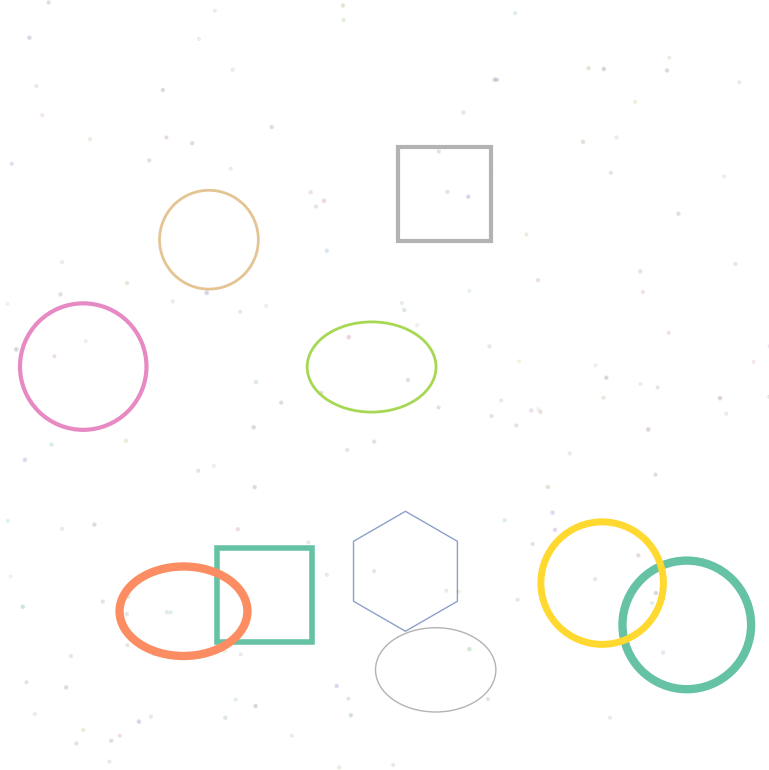[{"shape": "square", "thickness": 2, "radius": 0.31, "center": [0.343, 0.227]}, {"shape": "circle", "thickness": 3, "radius": 0.42, "center": [0.892, 0.188]}, {"shape": "oval", "thickness": 3, "radius": 0.42, "center": [0.238, 0.206]}, {"shape": "hexagon", "thickness": 0.5, "radius": 0.39, "center": [0.527, 0.258]}, {"shape": "circle", "thickness": 1.5, "radius": 0.41, "center": [0.108, 0.524]}, {"shape": "oval", "thickness": 1, "radius": 0.42, "center": [0.483, 0.523]}, {"shape": "circle", "thickness": 2.5, "radius": 0.4, "center": [0.782, 0.243]}, {"shape": "circle", "thickness": 1, "radius": 0.32, "center": [0.271, 0.689]}, {"shape": "oval", "thickness": 0.5, "radius": 0.39, "center": [0.566, 0.13]}, {"shape": "square", "thickness": 1.5, "radius": 0.3, "center": [0.578, 0.748]}]